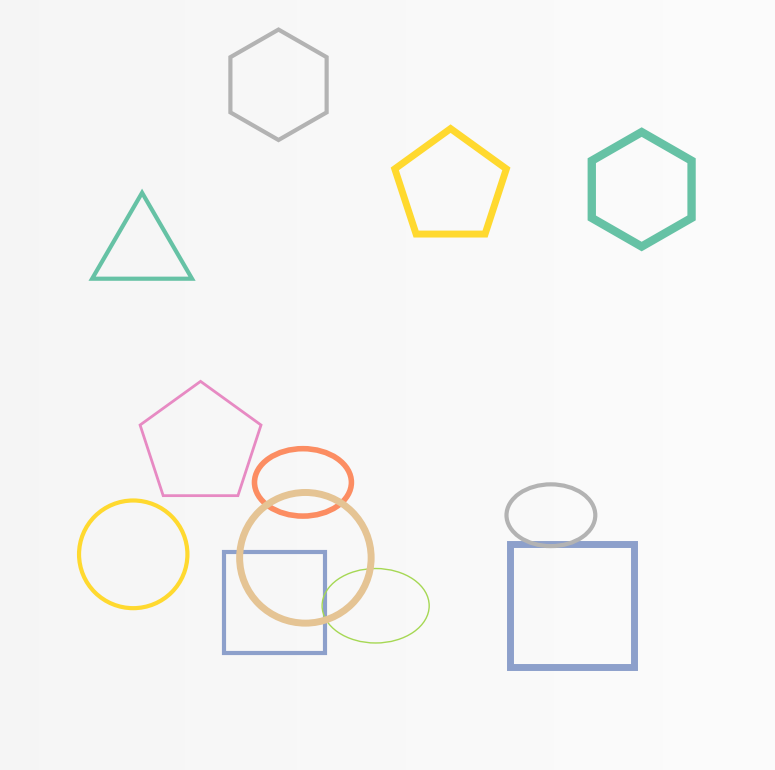[{"shape": "triangle", "thickness": 1.5, "radius": 0.37, "center": [0.183, 0.675]}, {"shape": "hexagon", "thickness": 3, "radius": 0.37, "center": [0.828, 0.754]}, {"shape": "oval", "thickness": 2, "radius": 0.31, "center": [0.391, 0.374]}, {"shape": "square", "thickness": 1.5, "radius": 0.33, "center": [0.354, 0.218]}, {"shape": "square", "thickness": 2.5, "radius": 0.4, "center": [0.739, 0.213]}, {"shape": "pentagon", "thickness": 1, "radius": 0.41, "center": [0.259, 0.423]}, {"shape": "oval", "thickness": 0.5, "radius": 0.35, "center": [0.485, 0.213]}, {"shape": "circle", "thickness": 1.5, "radius": 0.35, "center": [0.172, 0.28]}, {"shape": "pentagon", "thickness": 2.5, "radius": 0.38, "center": [0.581, 0.757]}, {"shape": "circle", "thickness": 2.5, "radius": 0.42, "center": [0.394, 0.276]}, {"shape": "oval", "thickness": 1.5, "radius": 0.29, "center": [0.711, 0.331]}, {"shape": "hexagon", "thickness": 1.5, "radius": 0.36, "center": [0.359, 0.89]}]